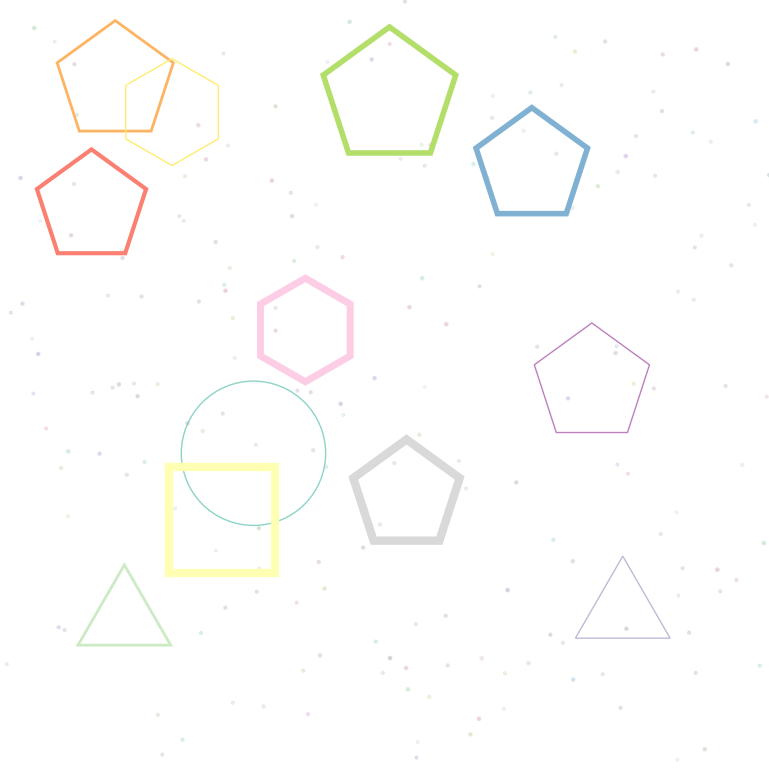[{"shape": "circle", "thickness": 0.5, "radius": 0.47, "center": [0.329, 0.411]}, {"shape": "square", "thickness": 3, "radius": 0.35, "center": [0.289, 0.325]}, {"shape": "triangle", "thickness": 0.5, "radius": 0.36, "center": [0.809, 0.207]}, {"shape": "pentagon", "thickness": 1.5, "radius": 0.37, "center": [0.119, 0.731]}, {"shape": "pentagon", "thickness": 2, "radius": 0.38, "center": [0.691, 0.784]}, {"shape": "pentagon", "thickness": 1, "radius": 0.4, "center": [0.15, 0.894]}, {"shape": "pentagon", "thickness": 2, "radius": 0.45, "center": [0.506, 0.875]}, {"shape": "hexagon", "thickness": 2.5, "radius": 0.34, "center": [0.397, 0.571]}, {"shape": "pentagon", "thickness": 3, "radius": 0.36, "center": [0.528, 0.357]}, {"shape": "pentagon", "thickness": 0.5, "radius": 0.39, "center": [0.769, 0.502]}, {"shape": "triangle", "thickness": 1, "radius": 0.35, "center": [0.162, 0.197]}, {"shape": "hexagon", "thickness": 0.5, "radius": 0.35, "center": [0.223, 0.854]}]